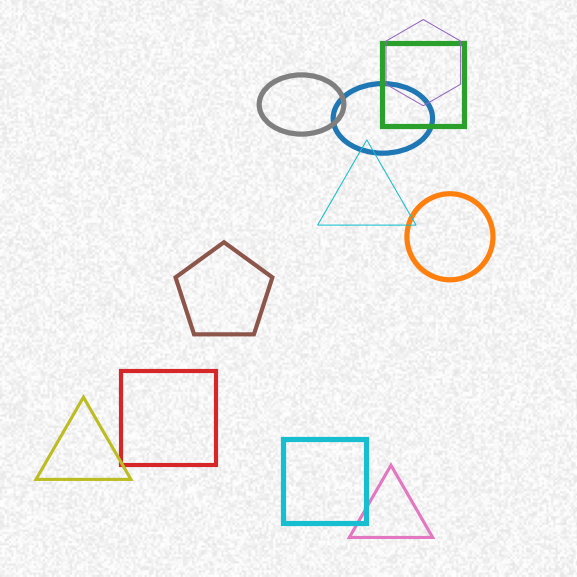[{"shape": "oval", "thickness": 2.5, "radius": 0.43, "center": [0.663, 0.794]}, {"shape": "circle", "thickness": 2.5, "radius": 0.37, "center": [0.779, 0.589]}, {"shape": "square", "thickness": 2.5, "radius": 0.36, "center": [0.733, 0.853]}, {"shape": "square", "thickness": 2, "radius": 0.41, "center": [0.292, 0.275]}, {"shape": "hexagon", "thickness": 0.5, "radius": 0.37, "center": [0.733, 0.891]}, {"shape": "pentagon", "thickness": 2, "radius": 0.44, "center": [0.388, 0.492]}, {"shape": "triangle", "thickness": 1.5, "radius": 0.42, "center": [0.677, 0.11]}, {"shape": "oval", "thickness": 2.5, "radius": 0.37, "center": [0.522, 0.818]}, {"shape": "triangle", "thickness": 1.5, "radius": 0.47, "center": [0.145, 0.216]}, {"shape": "triangle", "thickness": 0.5, "radius": 0.49, "center": [0.635, 0.659]}, {"shape": "square", "thickness": 2.5, "radius": 0.36, "center": [0.562, 0.167]}]